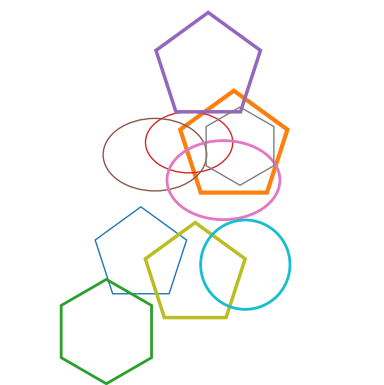[{"shape": "pentagon", "thickness": 1, "radius": 0.62, "center": [0.366, 0.338]}, {"shape": "pentagon", "thickness": 3, "radius": 0.73, "center": [0.607, 0.618]}, {"shape": "hexagon", "thickness": 2, "radius": 0.68, "center": [0.276, 0.139]}, {"shape": "oval", "thickness": 1, "radius": 0.57, "center": [0.491, 0.63]}, {"shape": "pentagon", "thickness": 2.5, "radius": 0.71, "center": [0.541, 0.825]}, {"shape": "oval", "thickness": 1, "radius": 0.67, "center": [0.402, 0.598]}, {"shape": "oval", "thickness": 2, "radius": 0.73, "center": [0.58, 0.532]}, {"shape": "hexagon", "thickness": 1, "radius": 0.51, "center": [0.623, 0.62]}, {"shape": "pentagon", "thickness": 2.5, "radius": 0.68, "center": [0.507, 0.285]}, {"shape": "circle", "thickness": 2, "radius": 0.58, "center": [0.637, 0.312]}]